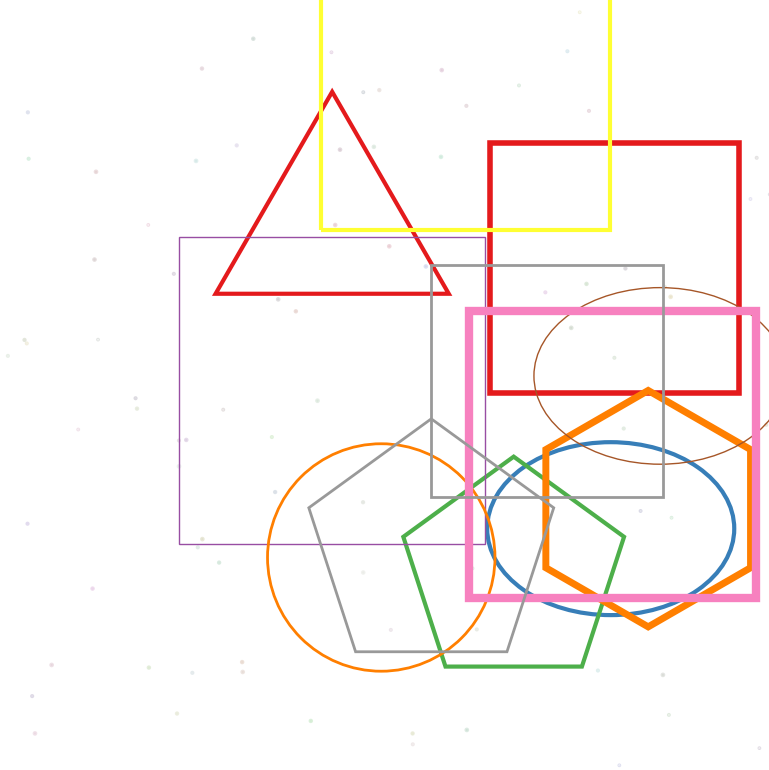[{"shape": "triangle", "thickness": 1.5, "radius": 0.87, "center": [0.431, 0.706]}, {"shape": "square", "thickness": 2, "radius": 0.81, "center": [0.798, 0.652]}, {"shape": "oval", "thickness": 1.5, "radius": 0.8, "center": [0.793, 0.313]}, {"shape": "pentagon", "thickness": 1.5, "radius": 0.75, "center": [0.667, 0.256]}, {"shape": "square", "thickness": 0.5, "radius": 0.99, "center": [0.431, 0.493]}, {"shape": "circle", "thickness": 1, "radius": 0.74, "center": [0.495, 0.276]}, {"shape": "hexagon", "thickness": 2.5, "radius": 0.77, "center": [0.842, 0.339]}, {"shape": "square", "thickness": 1.5, "radius": 0.94, "center": [0.604, 0.889]}, {"shape": "oval", "thickness": 0.5, "radius": 0.82, "center": [0.857, 0.512]}, {"shape": "square", "thickness": 3, "radius": 0.93, "center": [0.795, 0.41]}, {"shape": "square", "thickness": 1, "radius": 0.75, "center": [0.71, 0.505]}, {"shape": "pentagon", "thickness": 1, "radius": 0.84, "center": [0.56, 0.289]}]